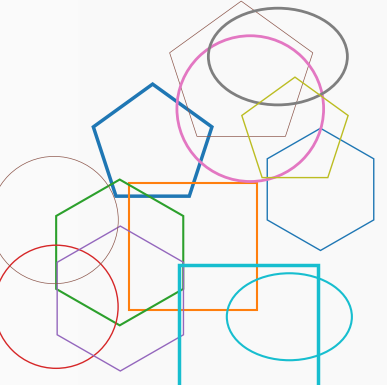[{"shape": "hexagon", "thickness": 1, "radius": 0.79, "center": [0.827, 0.508]}, {"shape": "pentagon", "thickness": 2.5, "radius": 0.8, "center": [0.394, 0.621]}, {"shape": "square", "thickness": 1.5, "radius": 0.83, "center": [0.499, 0.361]}, {"shape": "hexagon", "thickness": 1.5, "radius": 0.95, "center": [0.309, 0.344]}, {"shape": "circle", "thickness": 1, "radius": 0.8, "center": [0.145, 0.203]}, {"shape": "hexagon", "thickness": 1, "radius": 0.94, "center": [0.31, 0.225]}, {"shape": "circle", "thickness": 0.5, "radius": 0.83, "center": [0.14, 0.428]}, {"shape": "pentagon", "thickness": 0.5, "radius": 0.97, "center": [0.622, 0.803]}, {"shape": "circle", "thickness": 2, "radius": 0.95, "center": [0.646, 0.718]}, {"shape": "oval", "thickness": 2, "radius": 0.9, "center": [0.717, 0.853]}, {"shape": "pentagon", "thickness": 1, "radius": 0.72, "center": [0.761, 0.655]}, {"shape": "square", "thickness": 2.5, "radius": 0.9, "center": [0.641, 0.132]}, {"shape": "oval", "thickness": 1.5, "radius": 0.81, "center": [0.747, 0.177]}]